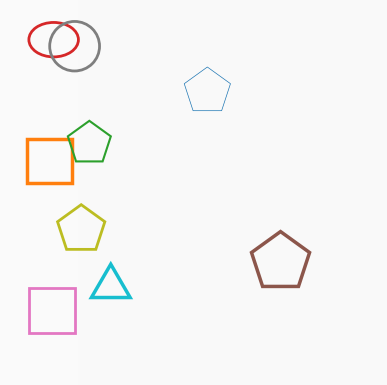[{"shape": "pentagon", "thickness": 0.5, "radius": 0.31, "center": [0.535, 0.763]}, {"shape": "square", "thickness": 2.5, "radius": 0.29, "center": [0.128, 0.582]}, {"shape": "pentagon", "thickness": 1.5, "radius": 0.29, "center": [0.231, 0.628]}, {"shape": "oval", "thickness": 2, "radius": 0.32, "center": [0.138, 0.897]}, {"shape": "pentagon", "thickness": 2.5, "radius": 0.39, "center": [0.724, 0.32]}, {"shape": "square", "thickness": 2, "radius": 0.29, "center": [0.134, 0.193]}, {"shape": "circle", "thickness": 2, "radius": 0.32, "center": [0.193, 0.88]}, {"shape": "pentagon", "thickness": 2, "radius": 0.32, "center": [0.21, 0.404]}, {"shape": "triangle", "thickness": 2.5, "radius": 0.29, "center": [0.286, 0.256]}]